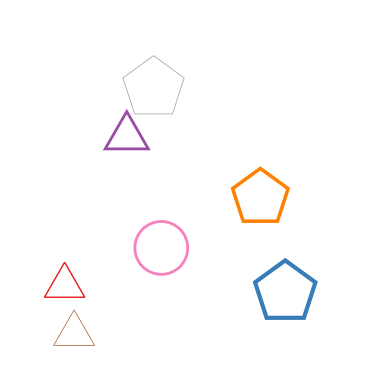[{"shape": "triangle", "thickness": 1, "radius": 0.3, "center": [0.168, 0.258]}, {"shape": "pentagon", "thickness": 3, "radius": 0.41, "center": [0.741, 0.241]}, {"shape": "triangle", "thickness": 2, "radius": 0.32, "center": [0.329, 0.646]}, {"shape": "pentagon", "thickness": 2.5, "radius": 0.38, "center": [0.676, 0.487]}, {"shape": "triangle", "thickness": 0.5, "radius": 0.31, "center": [0.193, 0.134]}, {"shape": "circle", "thickness": 2, "radius": 0.34, "center": [0.419, 0.356]}, {"shape": "pentagon", "thickness": 0.5, "radius": 0.42, "center": [0.399, 0.772]}]